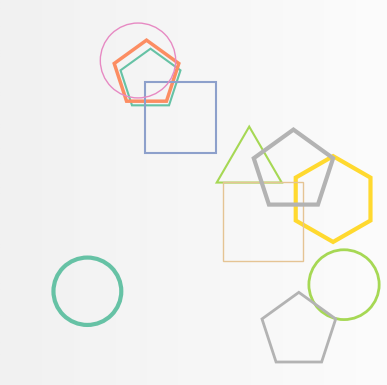[{"shape": "pentagon", "thickness": 1.5, "radius": 0.41, "center": [0.388, 0.792]}, {"shape": "circle", "thickness": 3, "radius": 0.44, "center": [0.225, 0.244]}, {"shape": "pentagon", "thickness": 2.5, "radius": 0.44, "center": [0.378, 0.808]}, {"shape": "square", "thickness": 1.5, "radius": 0.46, "center": [0.465, 0.695]}, {"shape": "circle", "thickness": 1, "radius": 0.49, "center": [0.356, 0.843]}, {"shape": "circle", "thickness": 2, "radius": 0.45, "center": [0.888, 0.261]}, {"shape": "triangle", "thickness": 1.5, "radius": 0.48, "center": [0.643, 0.574]}, {"shape": "hexagon", "thickness": 3, "radius": 0.56, "center": [0.86, 0.483]}, {"shape": "square", "thickness": 1, "radius": 0.51, "center": [0.678, 0.424]}, {"shape": "pentagon", "thickness": 3, "radius": 0.54, "center": [0.757, 0.556]}, {"shape": "pentagon", "thickness": 2, "radius": 0.5, "center": [0.771, 0.141]}]